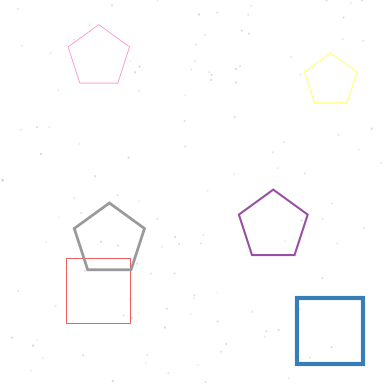[{"shape": "square", "thickness": 0.5, "radius": 0.42, "center": [0.254, 0.246]}, {"shape": "square", "thickness": 3, "radius": 0.43, "center": [0.858, 0.141]}, {"shape": "pentagon", "thickness": 1.5, "radius": 0.47, "center": [0.71, 0.414]}, {"shape": "pentagon", "thickness": 0.5, "radius": 0.36, "center": [0.859, 0.791]}, {"shape": "pentagon", "thickness": 0.5, "radius": 0.42, "center": [0.257, 0.852]}, {"shape": "pentagon", "thickness": 2, "radius": 0.48, "center": [0.284, 0.377]}]